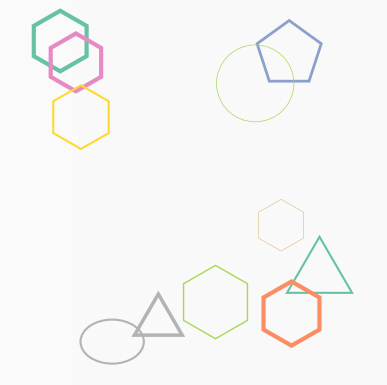[{"shape": "triangle", "thickness": 1.5, "radius": 0.49, "center": [0.825, 0.288]}, {"shape": "hexagon", "thickness": 3, "radius": 0.39, "center": [0.155, 0.893]}, {"shape": "hexagon", "thickness": 3, "radius": 0.42, "center": [0.752, 0.186]}, {"shape": "pentagon", "thickness": 2, "radius": 0.44, "center": [0.746, 0.86]}, {"shape": "hexagon", "thickness": 3, "radius": 0.38, "center": [0.196, 0.838]}, {"shape": "hexagon", "thickness": 1, "radius": 0.48, "center": [0.556, 0.215]}, {"shape": "circle", "thickness": 0.5, "radius": 0.5, "center": [0.659, 0.783]}, {"shape": "hexagon", "thickness": 1.5, "radius": 0.41, "center": [0.209, 0.696]}, {"shape": "hexagon", "thickness": 0.5, "radius": 0.34, "center": [0.725, 0.415]}, {"shape": "triangle", "thickness": 2.5, "radius": 0.36, "center": [0.409, 0.165]}, {"shape": "oval", "thickness": 1.5, "radius": 0.41, "center": [0.289, 0.113]}]